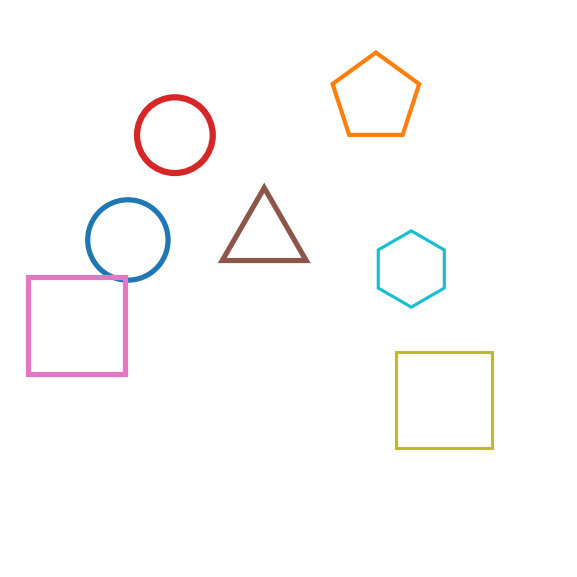[{"shape": "circle", "thickness": 2.5, "radius": 0.35, "center": [0.221, 0.584]}, {"shape": "pentagon", "thickness": 2, "radius": 0.39, "center": [0.651, 0.829]}, {"shape": "circle", "thickness": 3, "radius": 0.33, "center": [0.303, 0.765]}, {"shape": "triangle", "thickness": 2.5, "radius": 0.42, "center": [0.458, 0.59]}, {"shape": "square", "thickness": 2.5, "radius": 0.42, "center": [0.133, 0.436]}, {"shape": "square", "thickness": 1.5, "radius": 0.41, "center": [0.769, 0.307]}, {"shape": "hexagon", "thickness": 1.5, "radius": 0.33, "center": [0.712, 0.533]}]